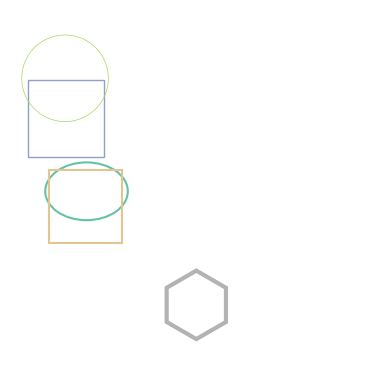[{"shape": "oval", "thickness": 1.5, "radius": 0.54, "center": [0.225, 0.503]}, {"shape": "square", "thickness": 1, "radius": 0.5, "center": [0.172, 0.692]}, {"shape": "circle", "thickness": 0.5, "radius": 0.56, "center": [0.169, 0.797]}, {"shape": "square", "thickness": 1.5, "radius": 0.47, "center": [0.223, 0.463]}, {"shape": "hexagon", "thickness": 3, "radius": 0.44, "center": [0.51, 0.208]}]